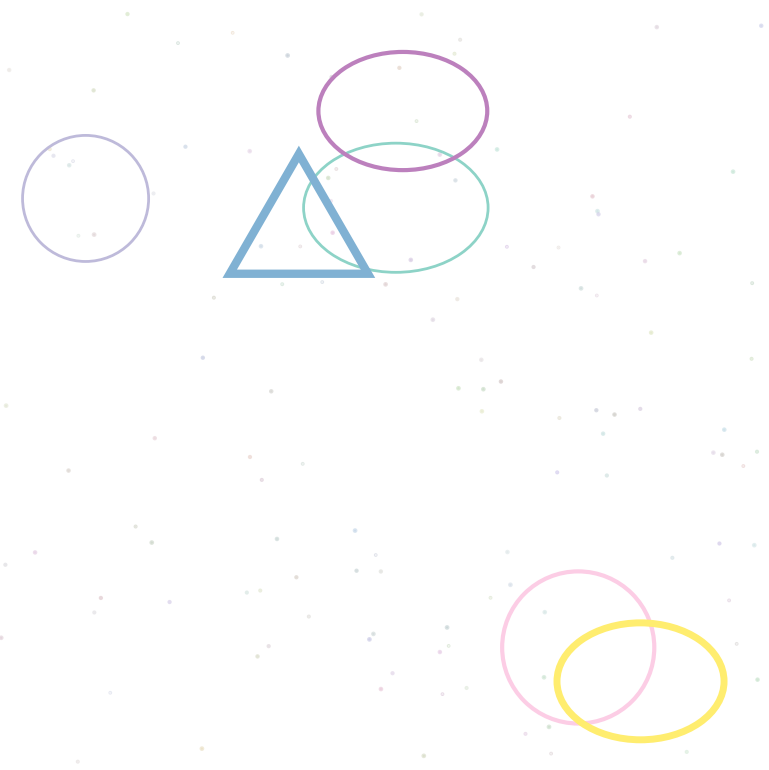[{"shape": "oval", "thickness": 1, "radius": 0.6, "center": [0.514, 0.73]}, {"shape": "circle", "thickness": 1, "radius": 0.41, "center": [0.111, 0.742]}, {"shape": "triangle", "thickness": 3, "radius": 0.52, "center": [0.388, 0.696]}, {"shape": "circle", "thickness": 1.5, "radius": 0.49, "center": [0.751, 0.159]}, {"shape": "oval", "thickness": 1.5, "radius": 0.55, "center": [0.523, 0.856]}, {"shape": "oval", "thickness": 2.5, "radius": 0.54, "center": [0.832, 0.115]}]